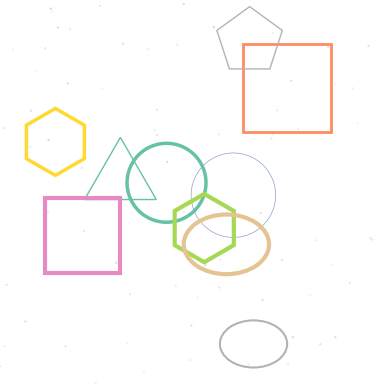[{"shape": "triangle", "thickness": 1, "radius": 0.54, "center": [0.313, 0.536]}, {"shape": "circle", "thickness": 2.5, "radius": 0.51, "center": [0.433, 0.525]}, {"shape": "square", "thickness": 2, "radius": 0.57, "center": [0.745, 0.772]}, {"shape": "circle", "thickness": 0.5, "radius": 0.55, "center": [0.606, 0.493]}, {"shape": "square", "thickness": 3, "radius": 0.49, "center": [0.214, 0.388]}, {"shape": "hexagon", "thickness": 3, "radius": 0.44, "center": [0.531, 0.408]}, {"shape": "hexagon", "thickness": 2.5, "radius": 0.43, "center": [0.144, 0.631]}, {"shape": "oval", "thickness": 3, "radius": 0.55, "center": [0.588, 0.365]}, {"shape": "oval", "thickness": 1.5, "radius": 0.44, "center": [0.658, 0.107]}, {"shape": "pentagon", "thickness": 1, "radius": 0.45, "center": [0.648, 0.893]}]